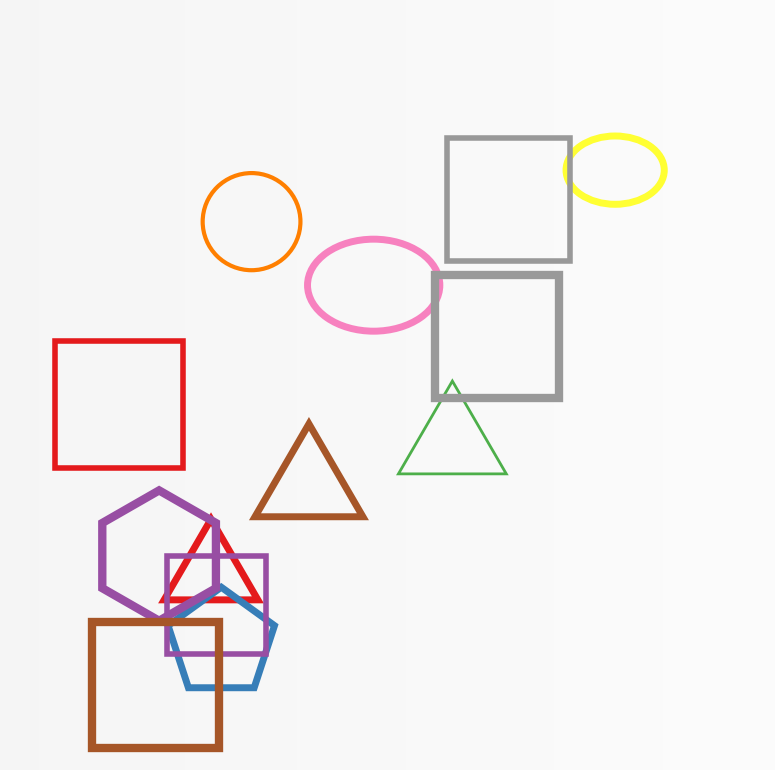[{"shape": "square", "thickness": 2, "radius": 0.41, "center": [0.154, 0.475]}, {"shape": "triangle", "thickness": 2.5, "radius": 0.35, "center": [0.272, 0.256]}, {"shape": "pentagon", "thickness": 2.5, "radius": 0.36, "center": [0.286, 0.165]}, {"shape": "triangle", "thickness": 1, "radius": 0.4, "center": [0.584, 0.425]}, {"shape": "hexagon", "thickness": 3, "radius": 0.42, "center": [0.205, 0.278]}, {"shape": "square", "thickness": 2, "radius": 0.32, "center": [0.279, 0.214]}, {"shape": "circle", "thickness": 1.5, "radius": 0.32, "center": [0.325, 0.712]}, {"shape": "oval", "thickness": 2.5, "radius": 0.32, "center": [0.794, 0.779]}, {"shape": "triangle", "thickness": 2.5, "radius": 0.4, "center": [0.399, 0.369]}, {"shape": "square", "thickness": 3, "radius": 0.41, "center": [0.2, 0.11]}, {"shape": "oval", "thickness": 2.5, "radius": 0.43, "center": [0.482, 0.63]}, {"shape": "square", "thickness": 2, "radius": 0.4, "center": [0.656, 0.741]}, {"shape": "square", "thickness": 3, "radius": 0.4, "center": [0.642, 0.563]}]